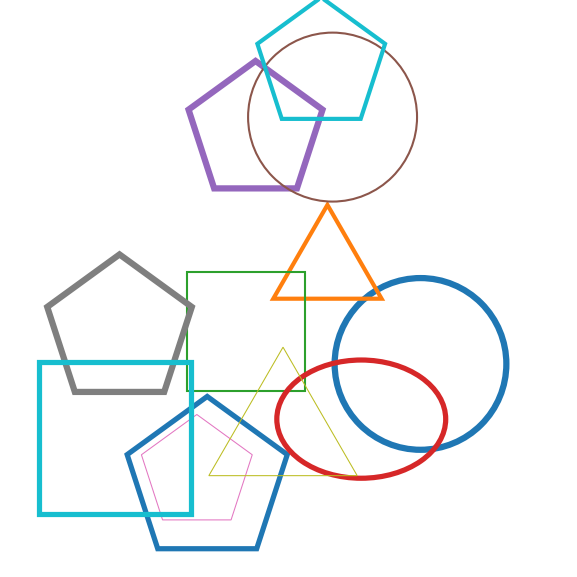[{"shape": "circle", "thickness": 3, "radius": 0.74, "center": [0.728, 0.369]}, {"shape": "pentagon", "thickness": 2.5, "radius": 0.73, "center": [0.359, 0.167]}, {"shape": "triangle", "thickness": 2, "radius": 0.54, "center": [0.567, 0.536]}, {"shape": "square", "thickness": 1, "radius": 0.51, "center": [0.426, 0.425]}, {"shape": "oval", "thickness": 2.5, "radius": 0.73, "center": [0.626, 0.273]}, {"shape": "pentagon", "thickness": 3, "radius": 0.61, "center": [0.442, 0.772]}, {"shape": "circle", "thickness": 1, "radius": 0.73, "center": [0.576, 0.796]}, {"shape": "pentagon", "thickness": 0.5, "radius": 0.5, "center": [0.341, 0.18]}, {"shape": "pentagon", "thickness": 3, "radius": 0.66, "center": [0.207, 0.427]}, {"shape": "triangle", "thickness": 0.5, "radius": 0.74, "center": [0.49, 0.25]}, {"shape": "square", "thickness": 2.5, "radius": 0.66, "center": [0.199, 0.24]}, {"shape": "pentagon", "thickness": 2, "radius": 0.58, "center": [0.556, 0.887]}]